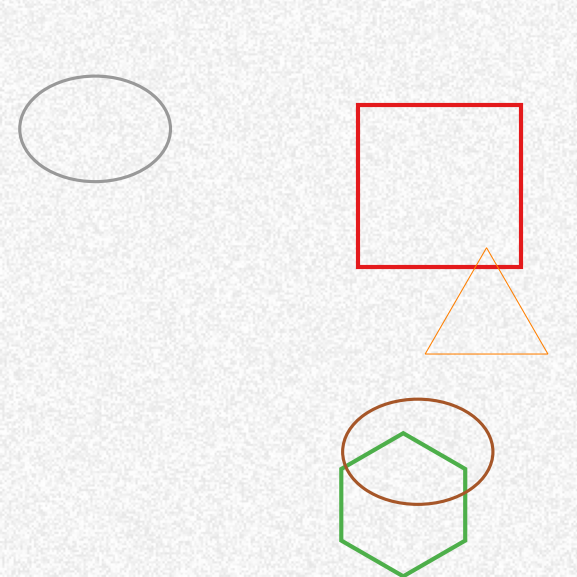[{"shape": "square", "thickness": 2, "radius": 0.7, "center": [0.761, 0.677]}, {"shape": "hexagon", "thickness": 2, "radius": 0.62, "center": [0.698, 0.125]}, {"shape": "triangle", "thickness": 0.5, "radius": 0.61, "center": [0.843, 0.447]}, {"shape": "oval", "thickness": 1.5, "radius": 0.65, "center": [0.723, 0.217]}, {"shape": "oval", "thickness": 1.5, "radius": 0.65, "center": [0.165, 0.776]}]